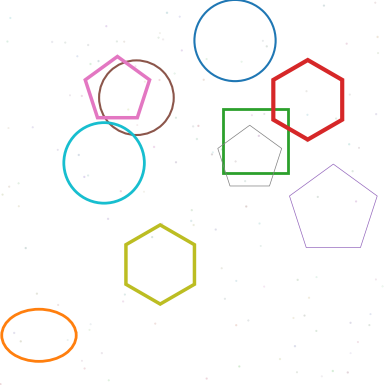[{"shape": "circle", "thickness": 1.5, "radius": 0.53, "center": [0.61, 0.895]}, {"shape": "oval", "thickness": 2, "radius": 0.48, "center": [0.101, 0.129]}, {"shape": "square", "thickness": 2, "radius": 0.42, "center": [0.664, 0.634]}, {"shape": "hexagon", "thickness": 3, "radius": 0.52, "center": [0.799, 0.741]}, {"shape": "pentagon", "thickness": 0.5, "radius": 0.6, "center": [0.866, 0.454]}, {"shape": "circle", "thickness": 1.5, "radius": 0.48, "center": [0.354, 0.746]}, {"shape": "pentagon", "thickness": 2.5, "radius": 0.44, "center": [0.305, 0.765]}, {"shape": "pentagon", "thickness": 0.5, "radius": 0.44, "center": [0.649, 0.587]}, {"shape": "hexagon", "thickness": 2.5, "radius": 0.51, "center": [0.416, 0.313]}, {"shape": "circle", "thickness": 2, "radius": 0.52, "center": [0.27, 0.577]}]